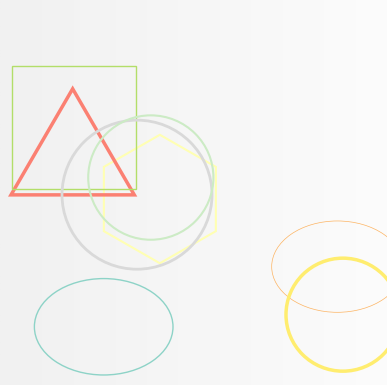[{"shape": "oval", "thickness": 1, "radius": 0.89, "center": [0.268, 0.151]}, {"shape": "hexagon", "thickness": 1.5, "radius": 0.83, "center": [0.413, 0.483]}, {"shape": "triangle", "thickness": 2.5, "radius": 0.92, "center": [0.188, 0.586]}, {"shape": "oval", "thickness": 0.5, "radius": 0.85, "center": [0.871, 0.307]}, {"shape": "square", "thickness": 1, "radius": 0.8, "center": [0.19, 0.668]}, {"shape": "circle", "thickness": 2, "radius": 0.97, "center": [0.354, 0.494]}, {"shape": "circle", "thickness": 1.5, "radius": 0.81, "center": [0.389, 0.539]}, {"shape": "circle", "thickness": 2.5, "radius": 0.73, "center": [0.885, 0.183]}]